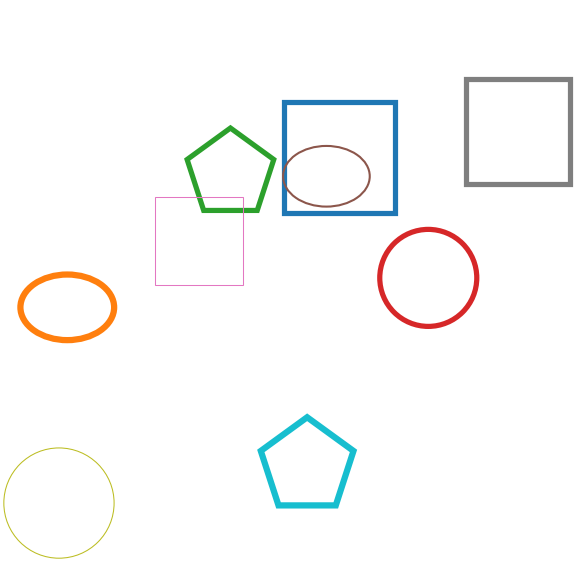[{"shape": "square", "thickness": 2.5, "radius": 0.48, "center": [0.587, 0.726]}, {"shape": "oval", "thickness": 3, "radius": 0.41, "center": [0.117, 0.467]}, {"shape": "pentagon", "thickness": 2.5, "radius": 0.39, "center": [0.399, 0.699]}, {"shape": "circle", "thickness": 2.5, "radius": 0.42, "center": [0.742, 0.518]}, {"shape": "oval", "thickness": 1, "radius": 0.38, "center": [0.565, 0.694]}, {"shape": "square", "thickness": 0.5, "radius": 0.38, "center": [0.344, 0.582]}, {"shape": "square", "thickness": 2.5, "radius": 0.45, "center": [0.897, 0.772]}, {"shape": "circle", "thickness": 0.5, "radius": 0.48, "center": [0.102, 0.128]}, {"shape": "pentagon", "thickness": 3, "radius": 0.42, "center": [0.532, 0.192]}]